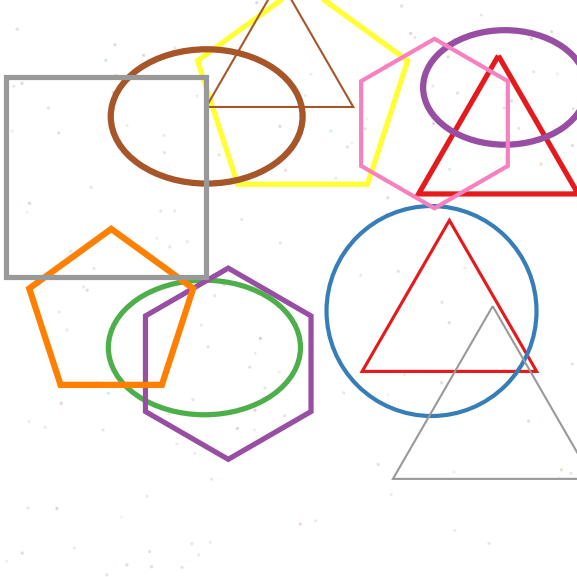[{"shape": "triangle", "thickness": 1.5, "radius": 0.87, "center": [0.778, 0.443]}, {"shape": "triangle", "thickness": 2.5, "radius": 0.8, "center": [0.863, 0.743]}, {"shape": "circle", "thickness": 2, "radius": 0.91, "center": [0.747, 0.461]}, {"shape": "oval", "thickness": 2.5, "radius": 0.83, "center": [0.354, 0.397]}, {"shape": "hexagon", "thickness": 2.5, "radius": 0.83, "center": [0.395, 0.369]}, {"shape": "oval", "thickness": 3, "radius": 0.71, "center": [0.874, 0.848]}, {"shape": "pentagon", "thickness": 3, "radius": 0.75, "center": [0.193, 0.453]}, {"shape": "pentagon", "thickness": 2.5, "radius": 0.96, "center": [0.524, 0.835]}, {"shape": "triangle", "thickness": 1, "radius": 0.74, "center": [0.484, 0.887]}, {"shape": "oval", "thickness": 3, "radius": 0.83, "center": [0.358, 0.798]}, {"shape": "hexagon", "thickness": 2, "radius": 0.73, "center": [0.752, 0.785]}, {"shape": "triangle", "thickness": 1, "radius": 1.0, "center": [0.853, 0.27]}, {"shape": "square", "thickness": 2.5, "radius": 0.87, "center": [0.183, 0.692]}]